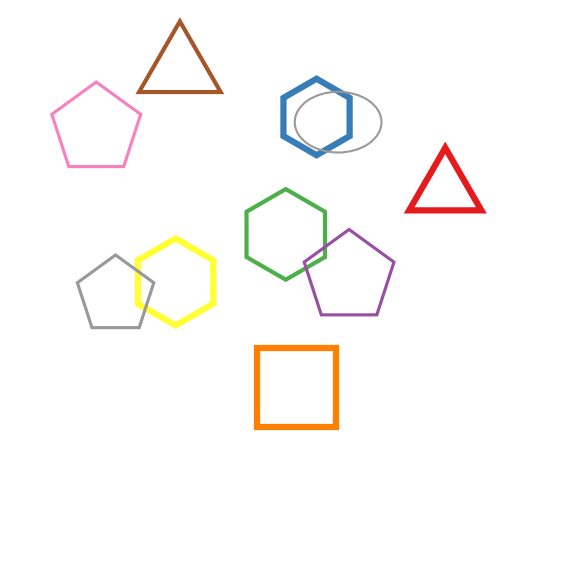[{"shape": "triangle", "thickness": 3, "radius": 0.36, "center": [0.771, 0.671]}, {"shape": "hexagon", "thickness": 3, "radius": 0.33, "center": [0.548, 0.797]}, {"shape": "hexagon", "thickness": 2, "radius": 0.39, "center": [0.495, 0.593]}, {"shape": "pentagon", "thickness": 1.5, "radius": 0.41, "center": [0.604, 0.52]}, {"shape": "square", "thickness": 3, "radius": 0.34, "center": [0.514, 0.328]}, {"shape": "hexagon", "thickness": 3, "radius": 0.38, "center": [0.304, 0.511]}, {"shape": "triangle", "thickness": 2, "radius": 0.41, "center": [0.311, 0.881]}, {"shape": "pentagon", "thickness": 1.5, "radius": 0.4, "center": [0.167, 0.776]}, {"shape": "oval", "thickness": 1, "radius": 0.38, "center": [0.585, 0.788]}, {"shape": "pentagon", "thickness": 1.5, "radius": 0.35, "center": [0.2, 0.488]}]